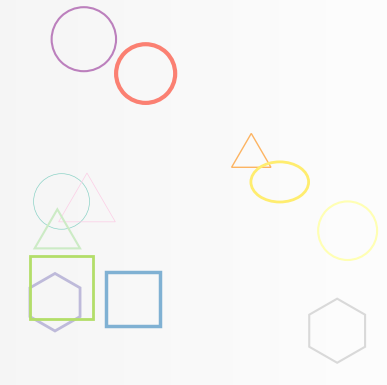[{"shape": "circle", "thickness": 0.5, "radius": 0.36, "center": [0.159, 0.477]}, {"shape": "circle", "thickness": 1.5, "radius": 0.38, "center": [0.897, 0.401]}, {"shape": "hexagon", "thickness": 2, "radius": 0.37, "center": [0.142, 0.215]}, {"shape": "circle", "thickness": 3, "radius": 0.38, "center": [0.376, 0.809]}, {"shape": "square", "thickness": 2.5, "radius": 0.35, "center": [0.343, 0.222]}, {"shape": "triangle", "thickness": 1, "radius": 0.29, "center": [0.648, 0.595]}, {"shape": "square", "thickness": 2, "radius": 0.41, "center": [0.159, 0.254]}, {"shape": "triangle", "thickness": 0.5, "radius": 0.42, "center": [0.224, 0.466]}, {"shape": "hexagon", "thickness": 1.5, "radius": 0.42, "center": [0.87, 0.141]}, {"shape": "circle", "thickness": 1.5, "radius": 0.42, "center": [0.216, 0.898]}, {"shape": "triangle", "thickness": 1.5, "radius": 0.34, "center": [0.148, 0.389]}, {"shape": "oval", "thickness": 2, "radius": 0.37, "center": [0.722, 0.527]}]